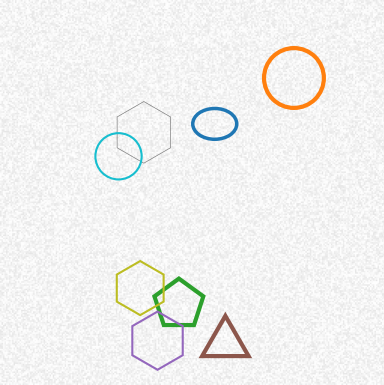[{"shape": "oval", "thickness": 2.5, "radius": 0.29, "center": [0.558, 0.678]}, {"shape": "circle", "thickness": 3, "radius": 0.39, "center": [0.763, 0.797]}, {"shape": "pentagon", "thickness": 3, "radius": 0.33, "center": [0.465, 0.21]}, {"shape": "hexagon", "thickness": 1.5, "radius": 0.38, "center": [0.409, 0.115]}, {"shape": "triangle", "thickness": 3, "radius": 0.35, "center": [0.585, 0.11]}, {"shape": "hexagon", "thickness": 0.5, "radius": 0.4, "center": [0.374, 0.656]}, {"shape": "hexagon", "thickness": 1.5, "radius": 0.35, "center": [0.364, 0.252]}, {"shape": "circle", "thickness": 1.5, "radius": 0.3, "center": [0.308, 0.594]}]